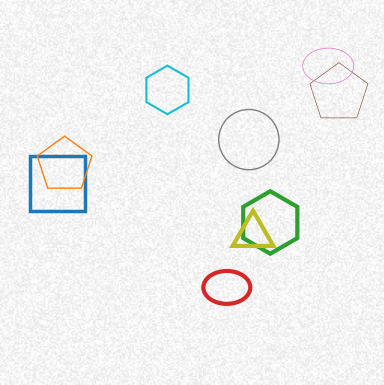[{"shape": "square", "thickness": 2.5, "radius": 0.36, "center": [0.149, 0.523]}, {"shape": "pentagon", "thickness": 1, "radius": 0.37, "center": [0.168, 0.572]}, {"shape": "hexagon", "thickness": 3, "radius": 0.41, "center": [0.702, 0.422]}, {"shape": "oval", "thickness": 3, "radius": 0.31, "center": [0.589, 0.253]}, {"shape": "pentagon", "thickness": 0.5, "radius": 0.4, "center": [0.88, 0.758]}, {"shape": "oval", "thickness": 0.5, "radius": 0.33, "center": [0.853, 0.829]}, {"shape": "circle", "thickness": 1, "radius": 0.39, "center": [0.646, 0.637]}, {"shape": "triangle", "thickness": 3, "radius": 0.31, "center": [0.657, 0.392]}, {"shape": "hexagon", "thickness": 1.5, "radius": 0.32, "center": [0.435, 0.766]}]